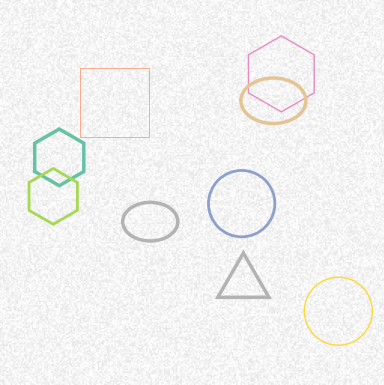[{"shape": "hexagon", "thickness": 2.5, "radius": 0.37, "center": [0.154, 0.591]}, {"shape": "square", "thickness": 0.5, "radius": 0.45, "center": [0.297, 0.734]}, {"shape": "circle", "thickness": 2, "radius": 0.43, "center": [0.628, 0.471]}, {"shape": "hexagon", "thickness": 1, "radius": 0.49, "center": [0.731, 0.808]}, {"shape": "hexagon", "thickness": 2, "radius": 0.36, "center": [0.138, 0.49]}, {"shape": "circle", "thickness": 1, "radius": 0.44, "center": [0.879, 0.192]}, {"shape": "oval", "thickness": 2.5, "radius": 0.42, "center": [0.71, 0.738]}, {"shape": "triangle", "thickness": 2.5, "radius": 0.38, "center": [0.632, 0.266]}, {"shape": "oval", "thickness": 2.5, "radius": 0.36, "center": [0.39, 0.424]}]